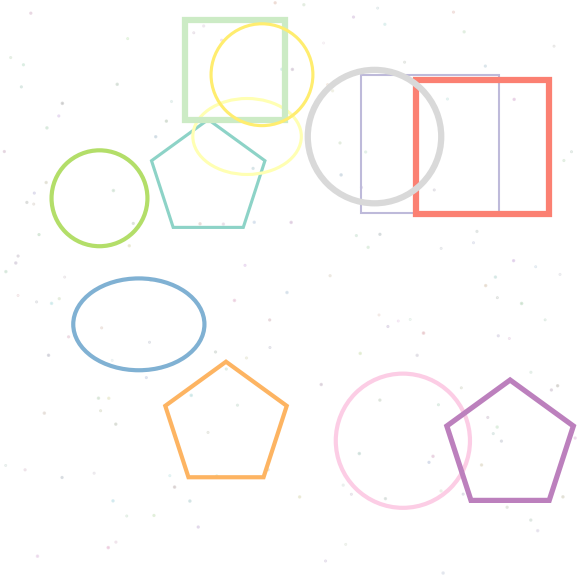[{"shape": "pentagon", "thickness": 1.5, "radius": 0.52, "center": [0.361, 0.689]}, {"shape": "oval", "thickness": 1.5, "radius": 0.47, "center": [0.428, 0.763]}, {"shape": "square", "thickness": 1, "radius": 0.6, "center": [0.744, 0.75]}, {"shape": "square", "thickness": 3, "radius": 0.58, "center": [0.835, 0.745]}, {"shape": "oval", "thickness": 2, "radius": 0.57, "center": [0.24, 0.438]}, {"shape": "pentagon", "thickness": 2, "radius": 0.55, "center": [0.391, 0.262]}, {"shape": "circle", "thickness": 2, "radius": 0.42, "center": [0.172, 0.656]}, {"shape": "circle", "thickness": 2, "radius": 0.58, "center": [0.698, 0.236]}, {"shape": "circle", "thickness": 3, "radius": 0.58, "center": [0.648, 0.763]}, {"shape": "pentagon", "thickness": 2.5, "radius": 0.58, "center": [0.883, 0.226]}, {"shape": "square", "thickness": 3, "radius": 0.44, "center": [0.407, 0.878]}, {"shape": "circle", "thickness": 1.5, "radius": 0.44, "center": [0.454, 0.87]}]